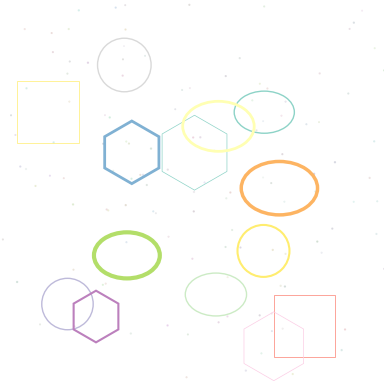[{"shape": "hexagon", "thickness": 0.5, "radius": 0.49, "center": [0.505, 0.603]}, {"shape": "oval", "thickness": 1, "radius": 0.39, "center": [0.686, 0.709]}, {"shape": "oval", "thickness": 2, "radius": 0.46, "center": [0.567, 0.672]}, {"shape": "circle", "thickness": 1, "radius": 0.33, "center": [0.175, 0.21]}, {"shape": "square", "thickness": 0.5, "radius": 0.4, "center": [0.791, 0.153]}, {"shape": "hexagon", "thickness": 2, "radius": 0.41, "center": [0.342, 0.604]}, {"shape": "oval", "thickness": 2.5, "radius": 0.5, "center": [0.726, 0.511]}, {"shape": "oval", "thickness": 3, "radius": 0.43, "center": [0.33, 0.337]}, {"shape": "hexagon", "thickness": 0.5, "radius": 0.45, "center": [0.711, 0.101]}, {"shape": "circle", "thickness": 1, "radius": 0.35, "center": [0.323, 0.831]}, {"shape": "hexagon", "thickness": 1.5, "radius": 0.34, "center": [0.249, 0.178]}, {"shape": "oval", "thickness": 1, "radius": 0.4, "center": [0.561, 0.235]}, {"shape": "square", "thickness": 0.5, "radius": 0.4, "center": [0.124, 0.708]}, {"shape": "circle", "thickness": 1.5, "radius": 0.34, "center": [0.684, 0.348]}]